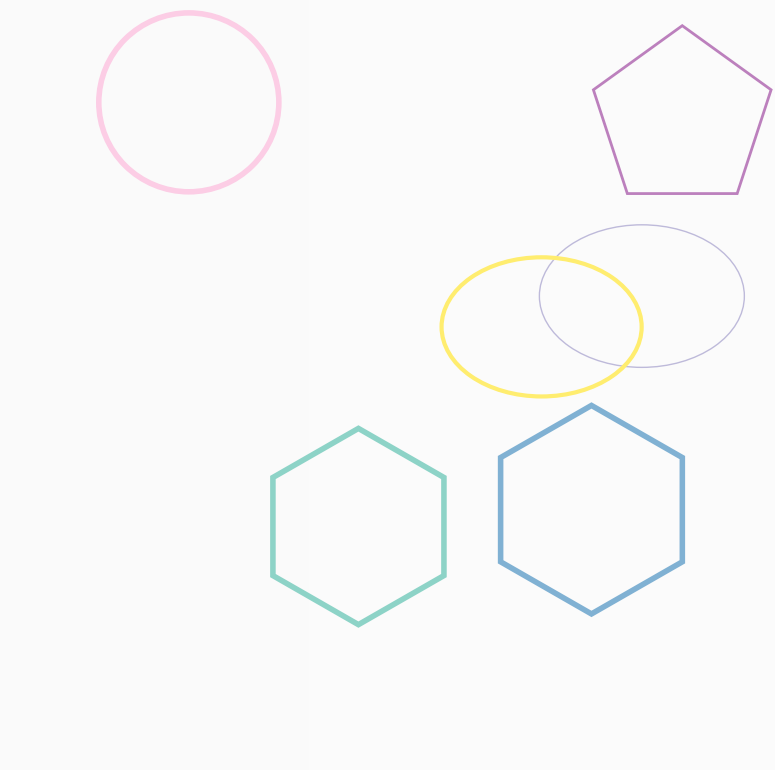[{"shape": "hexagon", "thickness": 2, "radius": 0.64, "center": [0.462, 0.316]}, {"shape": "oval", "thickness": 0.5, "radius": 0.66, "center": [0.828, 0.615]}, {"shape": "hexagon", "thickness": 2, "radius": 0.68, "center": [0.763, 0.338]}, {"shape": "circle", "thickness": 2, "radius": 0.58, "center": [0.244, 0.867]}, {"shape": "pentagon", "thickness": 1, "radius": 0.6, "center": [0.88, 0.846]}, {"shape": "oval", "thickness": 1.5, "radius": 0.65, "center": [0.699, 0.575]}]